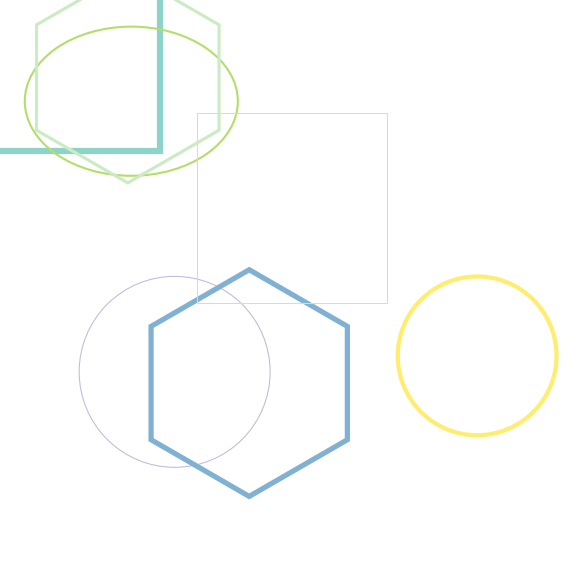[{"shape": "square", "thickness": 3, "radius": 0.77, "center": [0.123, 0.891]}, {"shape": "circle", "thickness": 0.5, "radius": 0.83, "center": [0.302, 0.355]}, {"shape": "hexagon", "thickness": 2.5, "radius": 0.98, "center": [0.432, 0.336]}, {"shape": "oval", "thickness": 1, "radius": 0.92, "center": [0.227, 0.824]}, {"shape": "square", "thickness": 0.5, "radius": 0.82, "center": [0.506, 0.639]}, {"shape": "hexagon", "thickness": 1.5, "radius": 0.91, "center": [0.221, 0.865]}, {"shape": "circle", "thickness": 2, "radius": 0.69, "center": [0.826, 0.383]}]